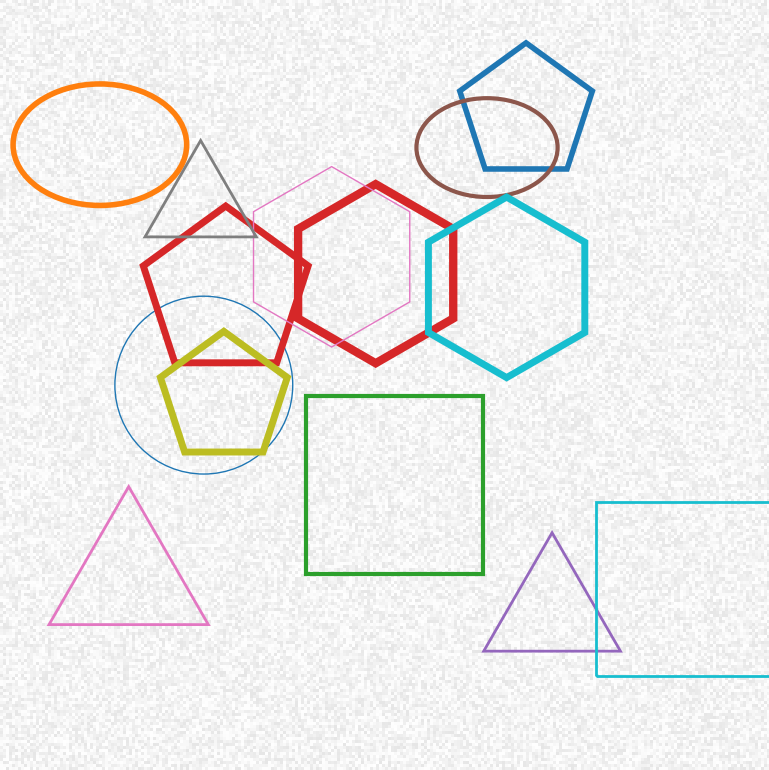[{"shape": "pentagon", "thickness": 2, "radius": 0.45, "center": [0.683, 0.854]}, {"shape": "circle", "thickness": 0.5, "radius": 0.58, "center": [0.265, 0.5]}, {"shape": "oval", "thickness": 2, "radius": 0.56, "center": [0.13, 0.812]}, {"shape": "square", "thickness": 1.5, "radius": 0.58, "center": [0.512, 0.37]}, {"shape": "pentagon", "thickness": 2.5, "radius": 0.56, "center": [0.293, 0.62]}, {"shape": "hexagon", "thickness": 3, "radius": 0.58, "center": [0.488, 0.645]}, {"shape": "triangle", "thickness": 1, "radius": 0.51, "center": [0.717, 0.206]}, {"shape": "oval", "thickness": 1.5, "radius": 0.46, "center": [0.632, 0.808]}, {"shape": "triangle", "thickness": 1, "radius": 0.6, "center": [0.167, 0.249]}, {"shape": "hexagon", "thickness": 0.5, "radius": 0.59, "center": [0.431, 0.666]}, {"shape": "triangle", "thickness": 1, "radius": 0.42, "center": [0.261, 0.734]}, {"shape": "pentagon", "thickness": 2.5, "radius": 0.43, "center": [0.291, 0.483]}, {"shape": "hexagon", "thickness": 2.5, "radius": 0.59, "center": [0.658, 0.627]}, {"shape": "square", "thickness": 1, "radius": 0.57, "center": [0.887, 0.235]}]